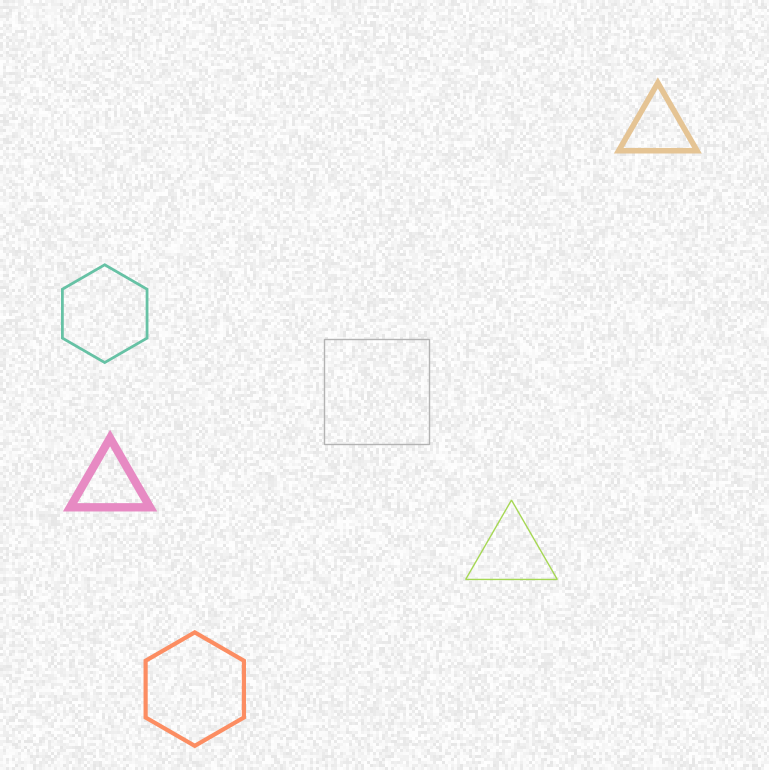[{"shape": "hexagon", "thickness": 1, "radius": 0.32, "center": [0.136, 0.593]}, {"shape": "hexagon", "thickness": 1.5, "radius": 0.37, "center": [0.253, 0.105]}, {"shape": "triangle", "thickness": 3, "radius": 0.3, "center": [0.143, 0.371]}, {"shape": "triangle", "thickness": 0.5, "radius": 0.34, "center": [0.664, 0.282]}, {"shape": "triangle", "thickness": 2, "radius": 0.29, "center": [0.854, 0.834]}, {"shape": "square", "thickness": 0.5, "radius": 0.34, "center": [0.489, 0.492]}]